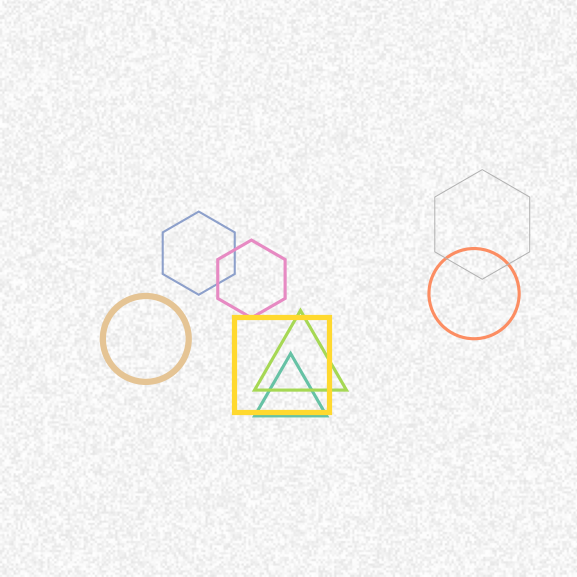[{"shape": "triangle", "thickness": 1.5, "radius": 0.36, "center": [0.503, 0.315]}, {"shape": "circle", "thickness": 1.5, "radius": 0.39, "center": [0.821, 0.491]}, {"shape": "hexagon", "thickness": 1, "radius": 0.36, "center": [0.344, 0.561]}, {"shape": "hexagon", "thickness": 1.5, "radius": 0.34, "center": [0.435, 0.516]}, {"shape": "triangle", "thickness": 1.5, "radius": 0.46, "center": [0.52, 0.37]}, {"shape": "square", "thickness": 2.5, "radius": 0.41, "center": [0.487, 0.369]}, {"shape": "circle", "thickness": 3, "radius": 0.37, "center": [0.252, 0.412]}, {"shape": "hexagon", "thickness": 0.5, "radius": 0.47, "center": [0.835, 0.611]}]